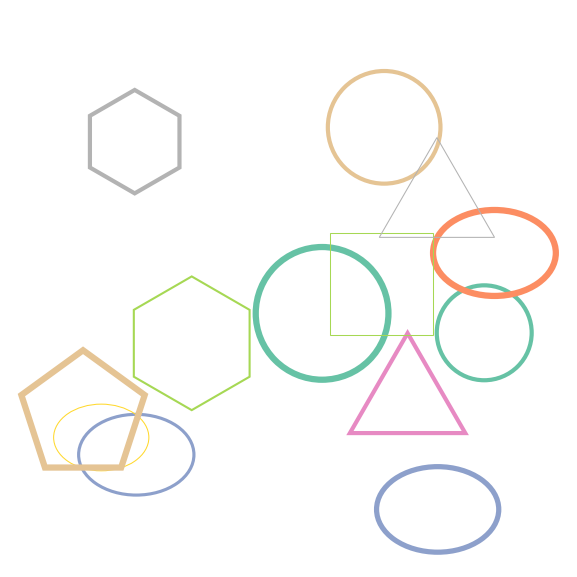[{"shape": "circle", "thickness": 2, "radius": 0.41, "center": [0.838, 0.423]}, {"shape": "circle", "thickness": 3, "radius": 0.57, "center": [0.558, 0.456]}, {"shape": "oval", "thickness": 3, "radius": 0.53, "center": [0.856, 0.561]}, {"shape": "oval", "thickness": 1.5, "radius": 0.5, "center": [0.236, 0.212]}, {"shape": "oval", "thickness": 2.5, "radius": 0.53, "center": [0.758, 0.117]}, {"shape": "triangle", "thickness": 2, "radius": 0.58, "center": [0.706, 0.307]}, {"shape": "hexagon", "thickness": 1, "radius": 0.58, "center": [0.332, 0.405]}, {"shape": "square", "thickness": 0.5, "radius": 0.44, "center": [0.661, 0.507]}, {"shape": "oval", "thickness": 0.5, "radius": 0.41, "center": [0.175, 0.242]}, {"shape": "pentagon", "thickness": 3, "radius": 0.56, "center": [0.144, 0.28]}, {"shape": "circle", "thickness": 2, "radius": 0.49, "center": [0.665, 0.779]}, {"shape": "hexagon", "thickness": 2, "radius": 0.45, "center": [0.233, 0.754]}, {"shape": "triangle", "thickness": 0.5, "radius": 0.58, "center": [0.757, 0.646]}]